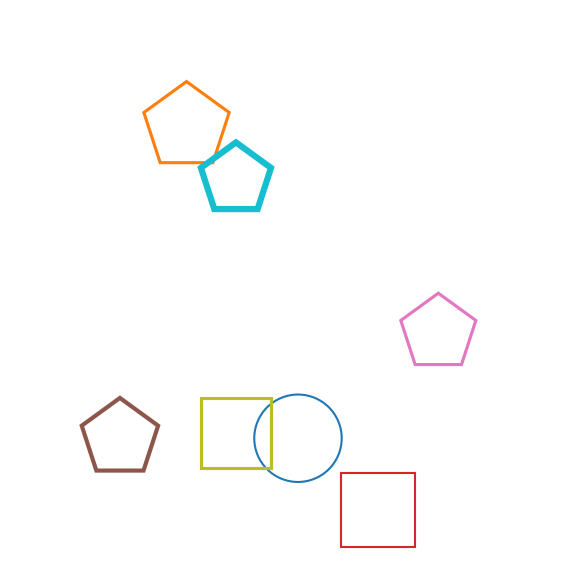[{"shape": "circle", "thickness": 1, "radius": 0.38, "center": [0.516, 0.24]}, {"shape": "pentagon", "thickness": 1.5, "radius": 0.39, "center": [0.323, 0.78]}, {"shape": "square", "thickness": 1, "radius": 0.32, "center": [0.654, 0.116]}, {"shape": "pentagon", "thickness": 2, "radius": 0.35, "center": [0.208, 0.241]}, {"shape": "pentagon", "thickness": 1.5, "radius": 0.34, "center": [0.759, 0.423]}, {"shape": "square", "thickness": 1.5, "radius": 0.3, "center": [0.409, 0.249]}, {"shape": "pentagon", "thickness": 3, "radius": 0.32, "center": [0.409, 0.689]}]